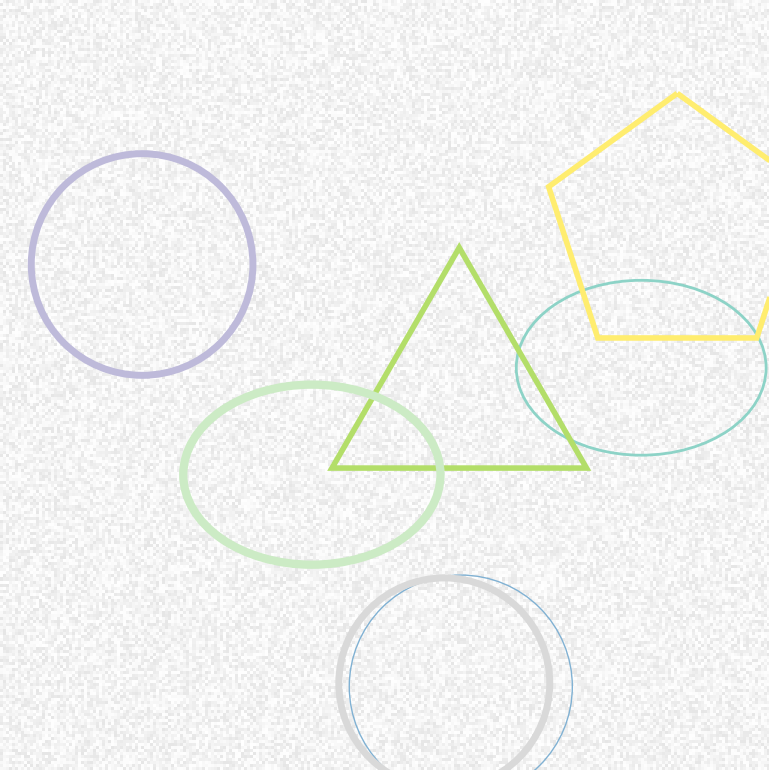[{"shape": "oval", "thickness": 1, "radius": 0.81, "center": [0.833, 0.522]}, {"shape": "circle", "thickness": 2.5, "radius": 0.72, "center": [0.185, 0.656]}, {"shape": "circle", "thickness": 0.5, "radius": 0.72, "center": [0.598, 0.108]}, {"shape": "triangle", "thickness": 2, "radius": 0.95, "center": [0.596, 0.488]}, {"shape": "circle", "thickness": 2.5, "radius": 0.68, "center": [0.577, 0.112]}, {"shape": "oval", "thickness": 3, "radius": 0.84, "center": [0.405, 0.384]}, {"shape": "pentagon", "thickness": 2, "radius": 0.88, "center": [0.88, 0.703]}]